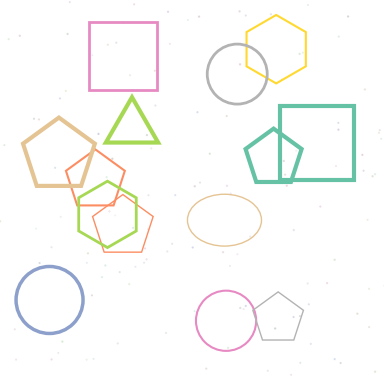[{"shape": "pentagon", "thickness": 3, "radius": 0.38, "center": [0.711, 0.589]}, {"shape": "square", "thickness": 3, "radius": 0.48, "center": [0.823, 0.628]}, {"shape": "pentagon", "thickness": 1, "radius": 0.41, "center": [0.319, 0.412]}, {"shape": "pentagon", "thickness": 1.5, "radius": 0.4, "center": [0.248, 0.531]}, {"shape": "circle", "thickness": 2.5, "radius": 0.43, "center": [0.129, 0.221]}, {"shape": "square", "thickness": 2, "radius": 0.44, "center": [0.319, 0.855]}, {"shape": "circle", "thickness": 1.5, "radius": 0.39, "center": [0.587, 0.167]}, {"shape": "triangle", "thickness": 3, "radius": 0.39, "center": [0.343, 0.669]}, {"shape": "hexagon", "thickness": 2, "radius": 0.43, "center": [0.279, 0.443]}, {"shape": "hexagon", "thickness": 1.5, "radius": 0.44, "center": [0.717, 0.872]}, {"shape": "pentagon", "thickness": 3, "radius": 0.49, "center": [0.153, 0.597]}, {"shape": "oval", "thickness": 1, "radius": 0.48, "center": [0.583, 0.428]}, {"shape": "circle", "thickness": 2, "radius": 0.39, "center": [0.616, 0.808]}, {"shape": "pentagon", "thickness": 1, "radius": 0.35, "center": [0.722, 0.173]}]